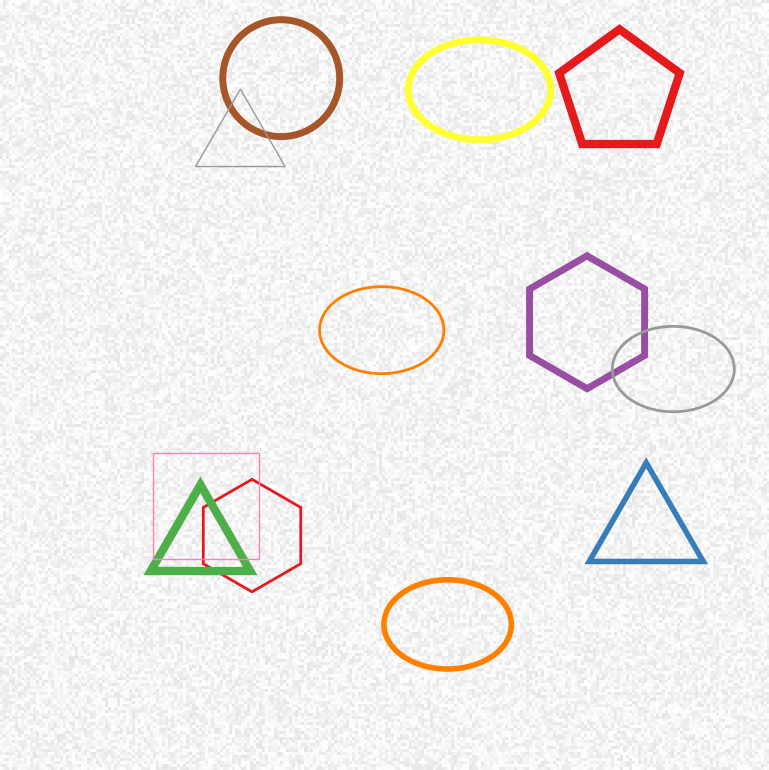[{"shape": "hexagon", "thickness": 1, "radius": 0.37, "center": [0.327, 0.304]}, {"shape": "pentagon", "thickness": 3, "radius": 0.41, "center": [0.805, 0.88]}, {"shape": "triangle", "thickness": 2, "radius": 0.43, "center": [0.839, 0.314]}, {"shape": "triangle", "thickness": 3, "radius": 0.37, "center": [0.26, 0.296]}, {"shape": "hexagon", "thickness": 2.5, "radius": 0.43, "center": [0.762, 0.581]}, {"shape": "oval", "thickness": 2, "radius": 0.41, "center": [0.581, 0.189]}, {"shape": "oval", "thickness": 1, "radius": 0.4, "center": [0.496, 0.571]}, {"shape": "oval", "thickness": 2.5, "radius": 0.46, "center": [0.623, 0.883]}, {"shape": "circle", "thickness": 2.5, "radius": 0.38, "center": [0.365, 0.898]}, {"shape": "square", "thickness": 0.5, "radius": 0.35, "center": [0.268, 0.343]}, {"shape": "triangle", "thickness": 0.5, "radius": 0.34, "center": [0.312, 0.817]}, {"shape": "oval", "thickness": 1, "radius": 0.4, "center": [0.874, 0.521]}]